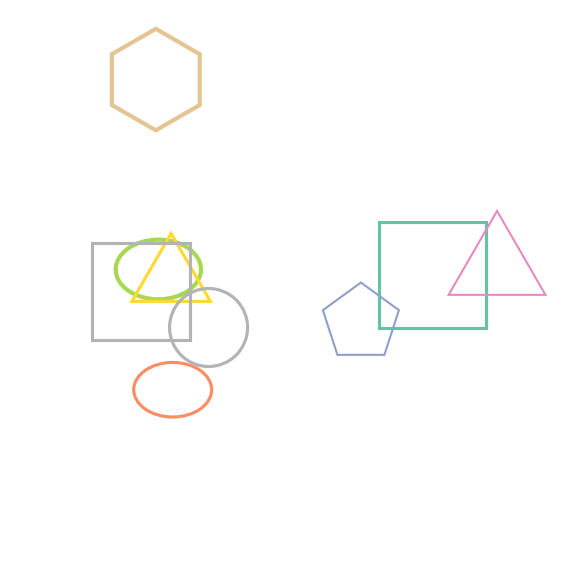[{"shape": "square", "thickness": 1.5, "radius": 0.46, "center": [0.749, 0.523]}, {"shape": "oval", "thickness": 1.5, "radius": 0.34, "center": [0.299, 0.324]}, {"shape": "pentagon", "thickness": 1, "radius": 0.35, "center": [0.625, 0.441]}, {"shape": "triangle", "thickness": 1, "radius": 0.48, "center": [0.861, 0.537]}, {"shape": "oval", "thickness": 2, "radius": 0.37, "center": [0.274, 0.533]}, {"shape": "triangle", "thickness": 1.5, "radius": 0.39, "center": [0.296, 0.517]}, {"shape": "hexagon", "thickness": 2, "radius": 0.44, "center": [0.27, 0.861]}, {"shape": "circle", "thickness": 1.5, "radius": 0.34, "center": [0.361, 0.432]}, {"shape": "square", "thickness": 1.5, "radius": 0.42, "center": [0.244, 0.494]}]